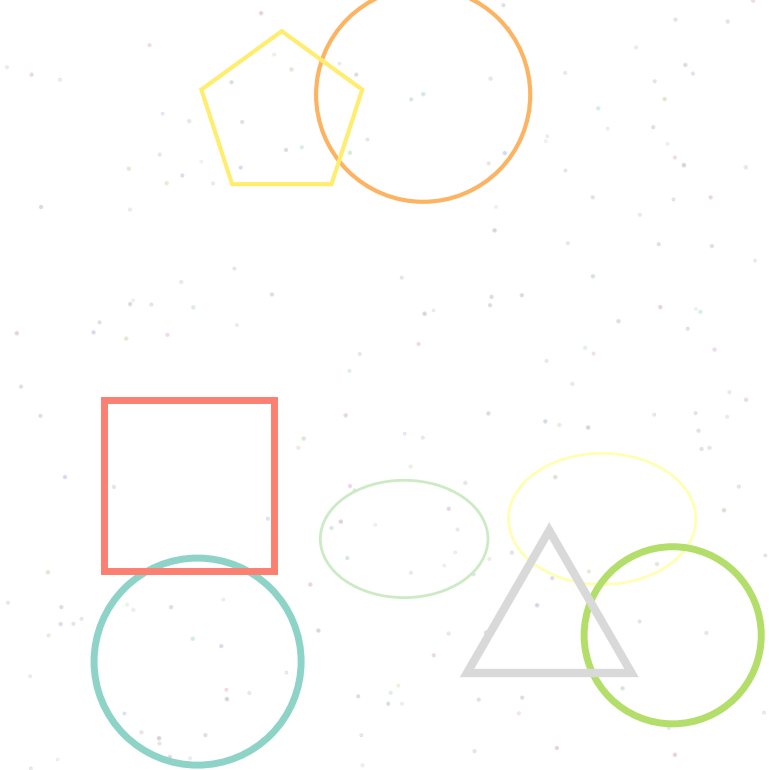[{"shape": "circle", "thickness": 2.5, "radius": 0.67, "center": [0.257, 0.141]}, {"shape": "oval", "thickness": 1, "radius": 0.61, "center": [0.782, 0.326]}, {"shape": "square", "thickness": 2.5, "radius": 0.55, "center": [0.245, 0.369]}, {"shape": "circle", "thickness": 1.5, "radius": 0.7, "center": [0.55, 0.877]}, {"shape": "circle", "thickness": 2.5, "radius": 0.58, "center": [0.874, 0.175]}, {"shape": "triangle", "thickness": 3, "radius": 0.62, "center": [0.713, 0.188]}, {"shape": "oval", "thickness": 1, "radius": 0.54, "center": [0.525, 0.3]}, {"shape": "pentagon", "thickness": 1.5, "radius": 0.55, "center": [0.366, 0.85]}]